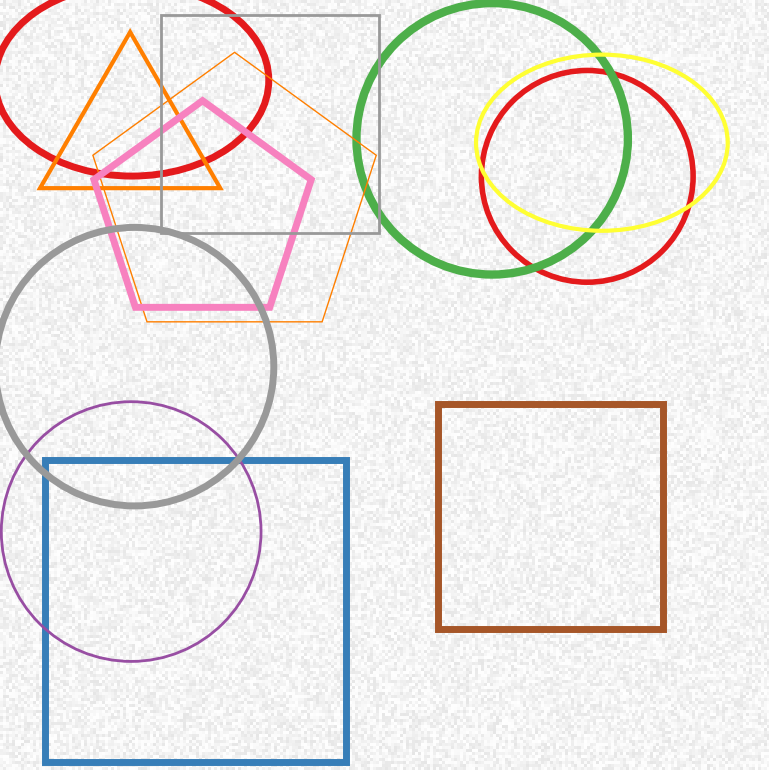[{"shape": "circle", "thickness": 2, "radius": 0.69, "center": [0.763, 0.771]}, {"shape": "oval", "thickness": 2.5, "radius": 0.89, "center": [0.171, 0.896]}, {"shape": "square", "thickness": 2.5, "radius": 0.98, "center": [0.254, 0.207]}, {"shape": "circle", "thickness": 3, "radius": 0.88, "center": [0.639, 0.82]}, {"shape": "circle", "thickness": 1, "radius": 0.84, "center": [0.17, 0.31]}, {"shape": "pentagon", "thickness": 0.5, "radius": 0.97, "center": [0.305, 0.739]}, {"shape": "triangle", "thickness": 1.5, "radius": 0.68, "center": [0.169, 0.823]}, {"shape": "oval", "thickness": 1.5, "radius": 0.82, "center": [0.782, 0.815]}, {"shape": "square", "thickness": 2.5, "radius": 0.73, "center": [0.715, 0.33]}, {"shape": "pentagon", "thickness": 2.5, "radius": 0.74, "center": [0.263, 0.721]}, {"shape": "circle", "thickness": 2.5, "radius": 0.9, "center": [0.175, 0.524]}, {"shape": "square", "thickness": 1, "radius": 0.71, "center": [0.351, 0.839]}]